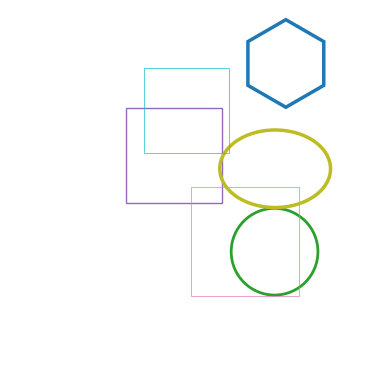[{"shape": "hexagon", "thickness": 2.5, "radius": 0.57, "center": [0.742, 0.835]}, {"shape": "circle", "thickness": 2, "radius": 0.56, "center": [0.713, 0.346]}, {"shape": "square", "thickness": 1, "radius": 0.62, "center": [0.452, 0.597]}, {"shape": "square", "thickness": 0.5, "radius": 0.71, "center": [0.636, 0.372]}, {"shape": "oval", "thickness": 2.5, "radius": 0.72, "center": [0.715, 0.562]}, {"shape": "square", "thickness": 0.5, "radius": 0.55, "center": [0.484, 0.712]}]